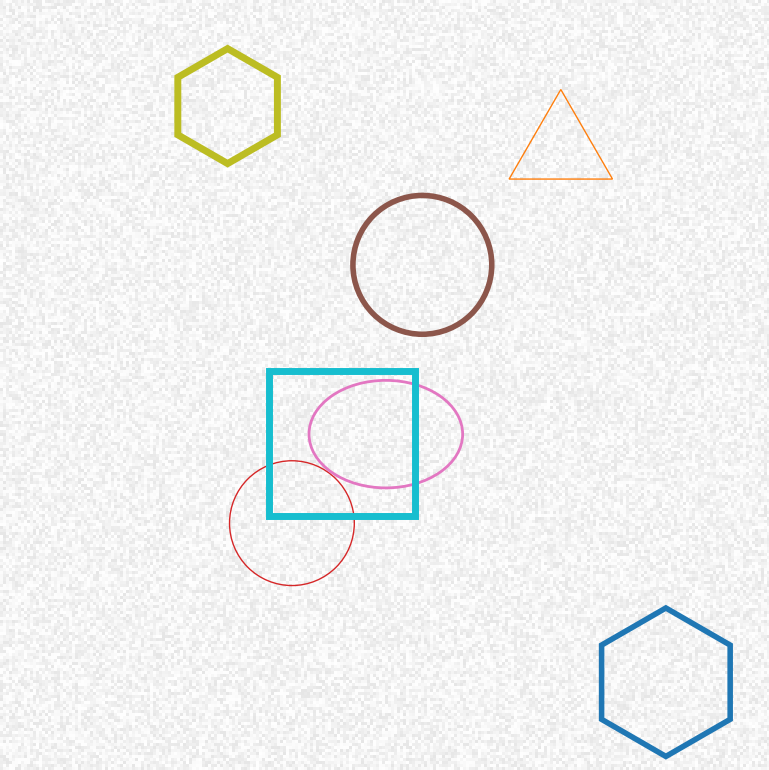[{"shape": "hexagon", "thickness": 2, "radius": 0.48, "center": [0.865, 0.114]}, {"shape": "triangle", "thickness": 0.5, "radius": 0.39, "center": [0.728, 0.806]}, {"shape": "circle", "thickness": 0.5, "radius": 0.41, "center": [0.379, 0.321]}, {"shape": "circle", "thickness": 2, "radius": 0.45, "center": [0.548, 0.656]}, {"shape": "oval", "thickness": 1, "radius": 0.5, "center": [0.501, 0.436]}, {"shape": "hexagon", "thickness": 2.5, "radius": 0.37, "center": [0.296, 0.862]}, {"shape": "square", "thickness": 2.5, "radius": 0.47, "center": [0.444, 0.424]}]